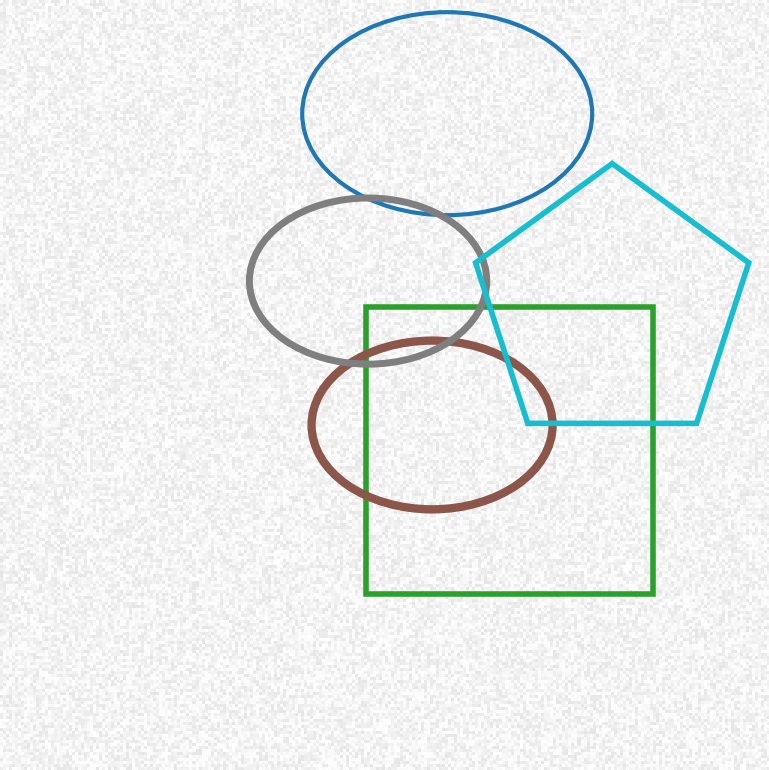[{"shape": "oval", "thickness": 1.5, "radius": 0.94, "center": [0.581, 0.852]}, {"shape": "square", "thickness": 2, "radius": 0.93, "center": [0.662, 0.415]}, {"shape": "oval", "thickness": 3, "radius": 0.78, "center": [0.561, 0.448]}, {"shape": "oval", "thickness": 2.5, "radius": 0.77, "center": [0.478, 0.635]}, {"shape": "pentagon", "thickness": 2, "radius": 0.93, "center": [0.795, 0.601]}]